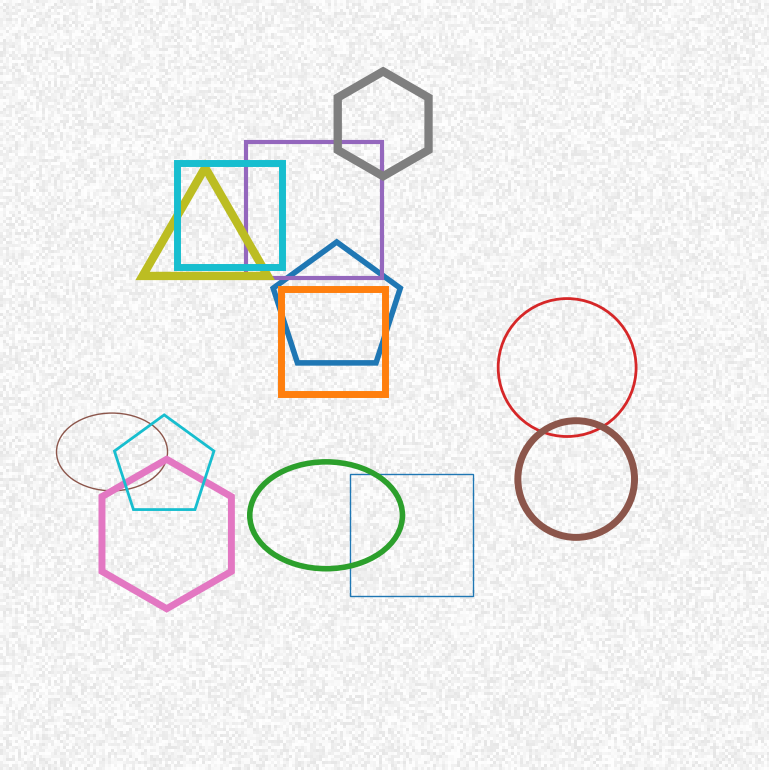[{"shape": "pentagon", "thickness": 2, "radius": 0.43, "center": [0.437, 0.599]}, {"shape": "square", "thickness": 0.5, "radius": 0.4, "center": [0.534, 0.305]}, {"shape": "square", "thickness": 2.5, "radius": 0.34, "center": [0.433, 0.556]}, {"shape": "oval", "thickness": 2, "radius": 0.5, "center": [0.424, 0.331]}, {"shape": "circle", "thickness": 1, "radius": 0.45, "center": [0.737, 0.523]}, {"shape": "square", "thickness": 1.5, "radius": 0.44, "center": [0.407, 0.727]}, {"shape": "circle", "thickness": 2.5, "radius": 0.38, "center": [0.748, 0.378]}, {"shape": "oval", "thickness": 0.5, "radius": 0.36, "center": [0.145, 0.413]}, {"shape": "hexagon", "thickness": 2.5, "radius": 0.49, "center": [0.216, 0.306]}, {"shape": "hexagon", "thickness": 3, "radius": 0.34, "center": [0.498, 0.839]}, {"shape": "triangle", "thickness": 3, "radius": 0.47, "center": [0.266, 0.689]}, {"shape": "square", "thickness": 2.5, "radius": 0.34, "center": [0.298, 0.721]}, {"shape": "pentagon", "thickness": 1, "radius": 0.34, "center": [0.213, 0.393]}]